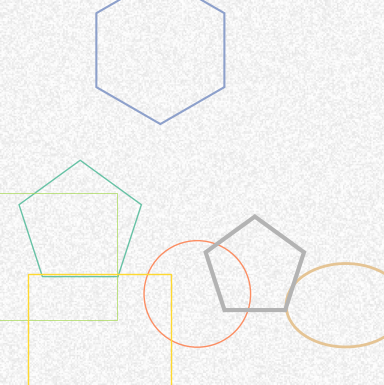[{"shape": "pentagon", "thickness": 1, "radius": 0.84, "center": [0.208, 0.417]}, {"shape": "circle", "thickness": 1, "radius": 0.69, "center": [0.512, 0.237]}, {"shape": "hexagon", "thickness": 1.5, "radius": 0.96, "center": [0.417, 0.87]}, {"shape": "square", "thickness": 0.5, "radius": 0.82, "center": [0.138, 0.333]}, {"shape": "square", "thickness": 1, "radius": 0.93, "center": [0.259, 0.102]}, {"shape": "oval", "thickness": 2, "radius": 0.77, "center": [0.898, 0.207]}, {"shape": "pentagon", "thickness": 3, "radius": 0.67, "center": [0.662, 0.303]}]